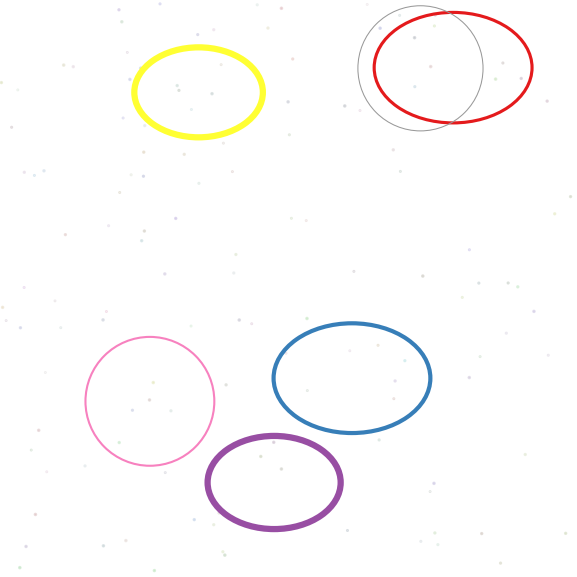[{"shape": "oval", "thickness": 1.5, "radius": 0.68, "center": [0.785, 0.882]}, {"shape": "oval", "thickness": 2, "radius": 0.68, "center": [0.609, 0.344]}, {"shape": "oval", "thickness": 3, "radius": 0.58, "center": [0.475, 0.164]}, {"shape": "oval", "thickness": 3, "radius": 0.56, "center": [0.344, 0.839]}, {"shape": "circle", "thickness": 1, "radius": 0.56, "center": [0.26, 0.304]}, {"shape": "circle", "thickness": 0.5, "radius": 0.54, "center": [0.728, 0.881]}]